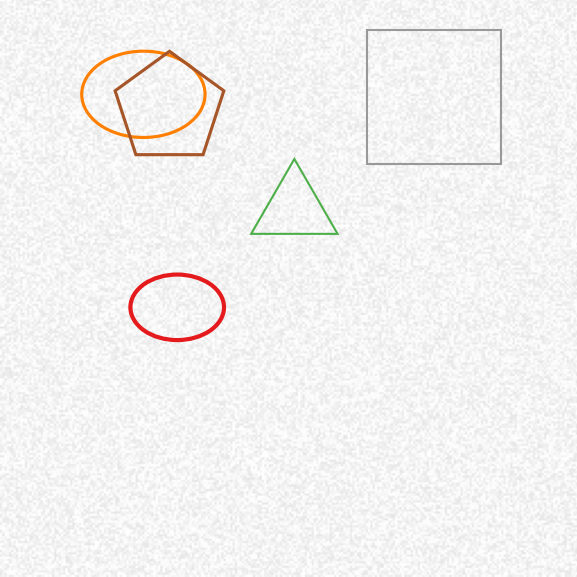[{"shape": "oval", "thickness": 2, "radius": 0.41, "center": [0.307, 0.467]}, {"shape": "triangle", "thickness": 1, "radius": 0.43, "center": [0.51, 0.637]}, {"shape": "oval", "thickness": 1.5, "radius": 0.53, "center": [0.248, 0.836]}, {"shape": "pentagon", "thickness": 1.5, "radius": 0.49, "center": [0.293, 0.811]}, {"shape": "square", "thickness": 1, "radius": 0.58, "center": [0.751, 0.831]}]